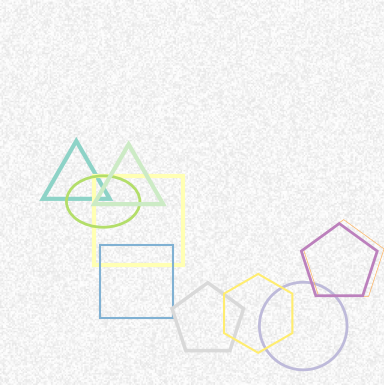[{"shape": "triangle", "thickness": 3, "radius": 0.5, "center": [0.198, 0.534]}, {"shape": "square", "thickness": 3, "radius": 0.58, "center": [0.36, 0.428]}, {"shape": "circle", "thickness": 2, "radius": 0.57, "center": [0.788, 0.153]}, {"shape": "square", "thickness": 1.5, "radius": 0.47, "center": [0.355, 0.269]}, {"shape": "pentagon", "thickness": 0.5, "radius": 0.55, "center": [0.893, 0.319]}, {"shape": "oval", "thickness": 2, "radius": 0.48, "center": [0.268, 0.477]}, {"shape": "pentagon", "thickness": 2.5, "radius": 0.49, "center": [0.54, 0.168]}, {"shape": "pentagon", "thickness": 2, "radius": 0.52, "center": [0.881, 0.316]}, {"shape": "triangle", "thickness": 3, "radius": 0.52, "center": [0.334, 0.522]}, {"shape": "hexagon", "thickness": 1.5, "radius": 0.51, "center": [0.671, 0.186]}]